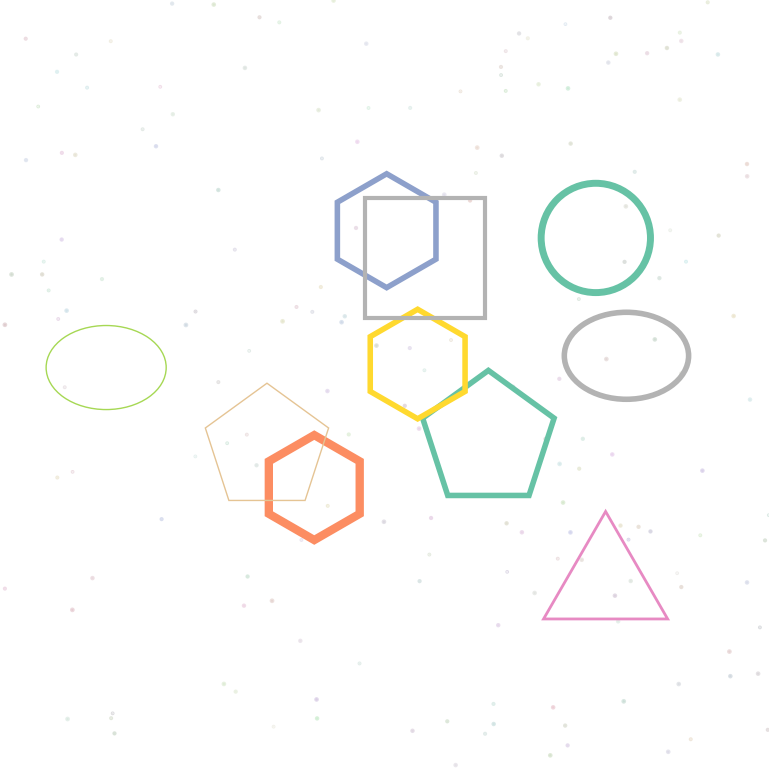[{"shape": "circle", "thickness": 2.5, "radius": 0.35, "center": [0.774, 0.691]}, {"shape": "pentagon", "thickness": 2, "radius": 0.45, "center": [0.634, 0.429]}, {"shape": "hexagon", "thickness": 3, "radius": 0.34, "center": [0.408, 0.367]}, {"shape": "hexagon", "thickness": 2, "radius": 0.37, "center": [0.502, 0.7]}, {"shape": "triangle", "thickness": 1, "radius": 0.47, "center": [0.787, 0.243]}, {"shape": "oval", "thickness": 0.5, "radius": 0.39, "center": [0.138, 0.523]}, {"shape": "hexagon", "thickness": 2, "radius": 0.36, "center": [0.542, 0.527]}, {"shape": "pentagon", "thickness": 0.5, "radius": 0.42, "center": [0.347, 0.418]}, {"shape": "oval", "thickness": 2, "radius": 0.4, "center": [0.814, 0.538]}, {"shape": "square", "thickness": 1.5, "radius": 0.39, "center": [0.552, 0.665]}]